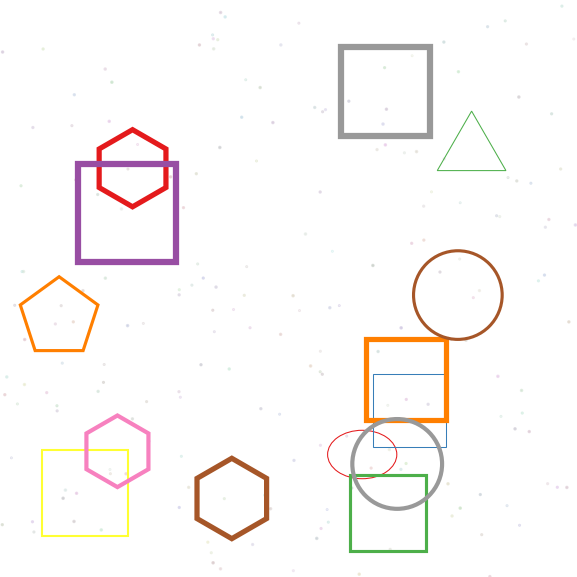[{"shape": "hexagon", "thickness": 2.5, "radius": 0.33, "center": [0.23, 0.708]}, {"shape": "oval", "thickness": 0.5, "radius": 0.3, "center": [0.627, 0.212]}, {"shape": "square", "thickness": 0.5, "radius": 0.31, "center": [0.709, 0.288]}, {"shape": "triangle", "thickness": 0.5, "radius": 0.34, "center": [0.817, 0.738]}, {"shape": "square", "thickness": 1.5, "radius": 0.33, "center": [0.673, 0.111]}, {"shape": "square", "thickness": 3, "radius": 0.42, "center": [0.219, 0.63]}, {"shape": "square", "thickness": 2.5, "radius": 0.35, "center": [0.703, 0.342]}, {"shape": "pentagon", "thickness": 1.5, "radius": 0.35, "center": [0.102, 0.449]}, {"shape": "square", "thickness": 1, "radius": 0.37, "center": [0.147, 0.146]}, {"shape": "hexagon", "thickness": 2.5, "radius": 0.35, "center": [0.401, 0.136]}, {"shape": "circle", "thickness": 1.5, "radius": 0.38, "center": [0.793, 0.488]}, {"shape": "hexagon", "thickness": 2, "radius": 0.31, "center": [0.203, 0.218]}, {"shape": "circle", "thickness": 2, "radius": 0.39, "center": [0.688, 0.196]}, {"shape": "square", "thickness": 3, "radius": 0.38, "center": [0.667, 0.84]}]